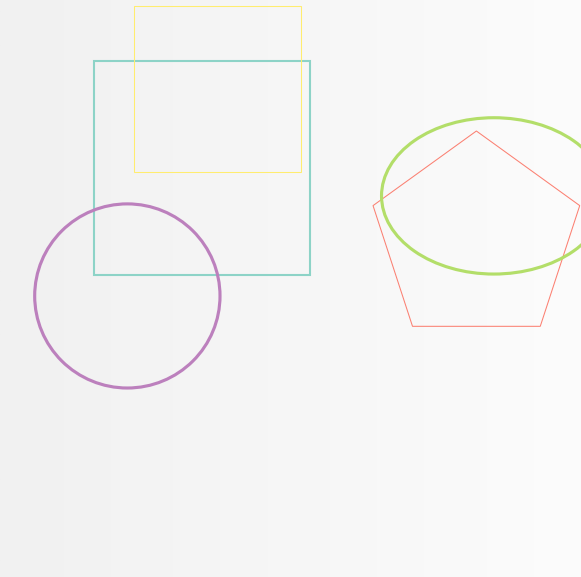[{"shape": "square", "thickness": 1, "radius": 0.93, "center": [0.348, 0.708]}, {"shape": "pentagon", "thickness": 0.5, "radius": 0.93, "center": [0.82, 0.585]}, {"shape": "oval", "thickness": 1.5, "radius": 0.97, "center": [0.85, 0.66]}, {"shape": "circle", "thickness": 1.5, "radius": 0.8, "center": [0.219, 0.487]}, {"shape": "square", "thickness": 0.5, "radius": 0.72, "center": [0.374, 0.845]}]